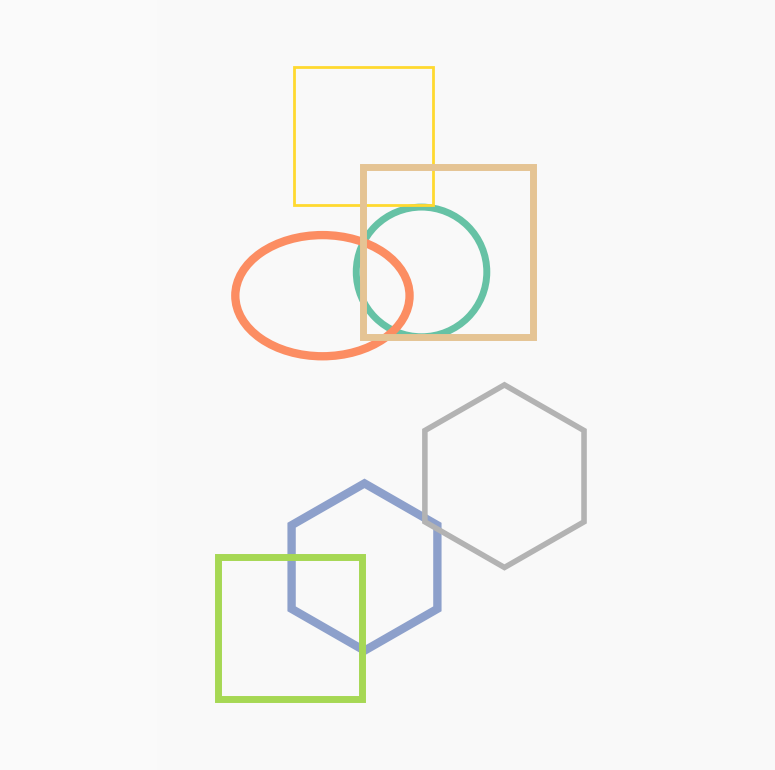[{"shape": "circle", "thickness": 2.5, "radius": 0.42, "center": [0.544, 0.647]}, {"shape": "oval", "thickness": 3, "radius": 0.56, "center": [0.416, 0.616]}, {"shape": "hexagon", "thickness": 3, "radius": 0.54, "center": [0.47, 0.264]}, {"shape": "square", "thickness": 2.5, "radius": 0.46, "center": [0.374, 0.184]}, {"shape": "square", "thickness": 1, "radius": 0.45, "center": [0.469, 0.824]}, {"shape": "square", "thickness": 2.5, "radius": 0.55, "center": [0.578, 0.673]}, {"shape": "hexagon", "thickness": 2, "radius": 0.59, "center": [0.651, 0.382]}]